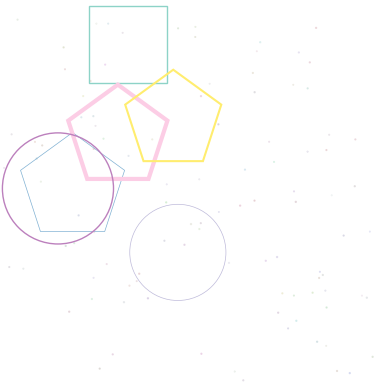[{"shape": "square", "thickness": 1, "radius": 0.5, "center": [0.332, 0.885]}, {"shape": "circle", "thickness": 0.5, "radius": 0.62, "center": [0.462, 0.344]}, {"shape": "pentagon", "thickness": 0.5, "radius": 0.71, "center": [0.188, 0.514]}, {"shape": "pentagon", "thickness": 3, "radius": 0.68, "center": [0.306, 0.645]}, {"shape": "circle", "thickness": 1, "radius": 0.72, "center": [0.151, 0.511]}, {"shape": "pentagon", "thickness": 1.5, "radius": 0.66, "center": [0.45, 0.688]}]